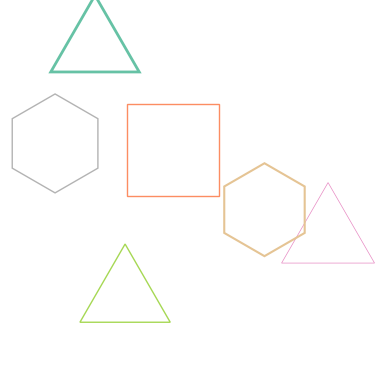[{"shape": "triangle", "thickness": 2, "radius": 0.66, "center": [0.247, 0.879]}, {"shape": "square", "thickness": 1, "radius": 0.6, "center": [0.45, 0.611]}, {"shape": "triangle", "thickness": 0.5, "radius": 0.7, "center": [0.852, 0.386]}, {"shape": "triangle", "thickness": 1, "radius": 0.68, "center": [0.325, 0.231]}, {"shape": "hexagon", "thickness": 1.5, "radius": 0.6, "center": [0.687, 0.455]}, {"shape": "hexagon", "thickness": 1, "radius": 0.64, "center": [0.143, 0.627]}]